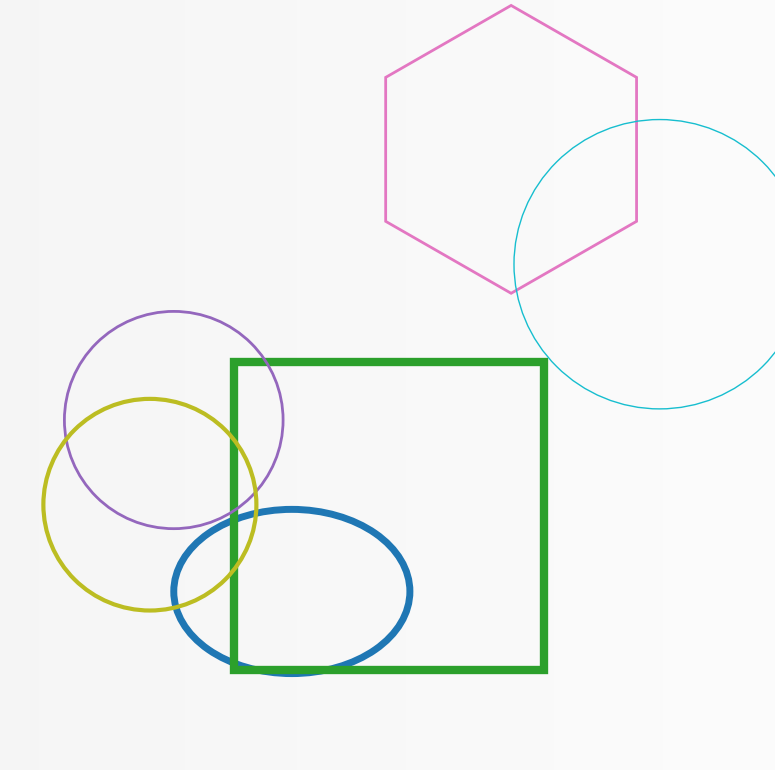[{"shape": "oval", "thickness": 2.5, "radius": 0.76, "center": [0.377, 0.232]}, {"shape": "square", "thickness": 3, "radius": 1.0, "center": [0.502, 0.33]}, {"shape": "circle", "thickness": 1, "radius": 0.71, "center": [0.224, 0.455]}, {"shape": "hexagon", "thickness": 1, "radius": 0.93, "center": [0.66, 0.806]}, {"shape": "circle", "thickness": 1.5, "radius": 0.69, "center": [0.193, 0.345]}, {"shape": "circle", "thickness": 0.5, "radius": 0.94, "center": [0.851, 0.657]}]